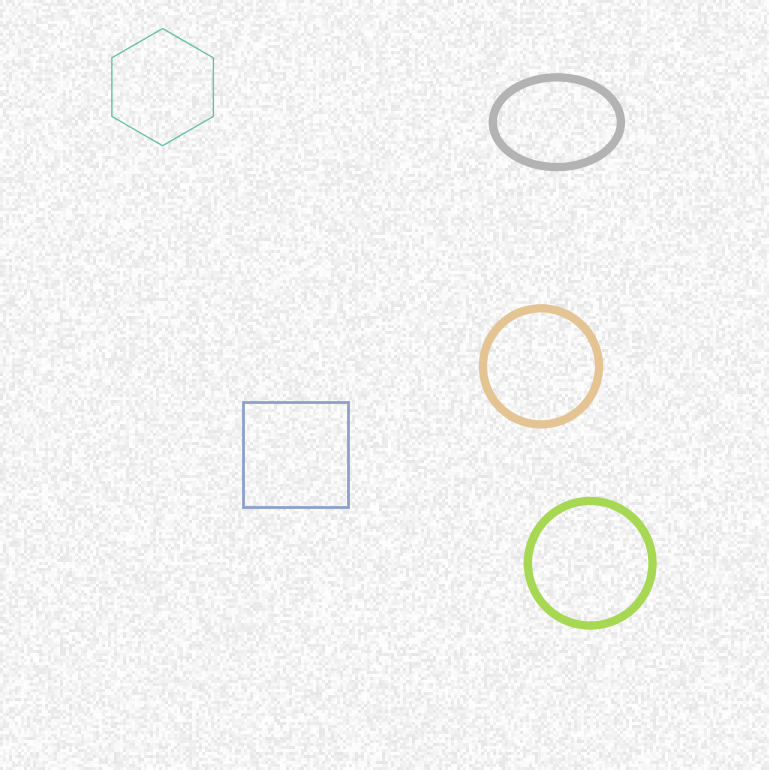[{"shape": "hexagon", "thickness": 0.5, "radius": 0.38, "center": [0.211, 0.887]}, {"shape": "square", "thickness": 1, "radius": 0.34, "center": [0.384, 0.41]}, {"shape": "circle", "thickness": 3, "radius": 0.4, "center": [0.767, 0.269]}, {"shape": "circle", "thickness": 3, "radius": 0.38, "center": [0.703, 0.524]}, {"shape": "oval", "thickness": 3, "radius": 0.42, "center": [0.723, 0.841]}]